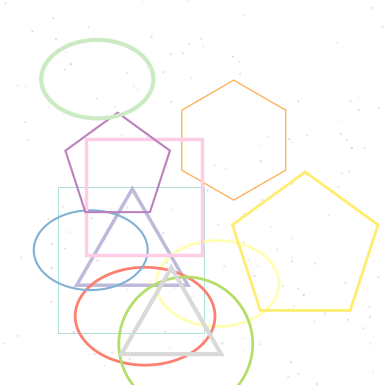[{"shape": "square", "thickness": 0.5, "radius": 0.95, "center": [0.34, 0.324]}, {"shape": "oval", "thickness": 2, "radius": 0.8, "center": [0.565, 0.264]}, {"shape": "triangle", "thickness": 2.5, "radius": 0.83, "center": [0.344, 0.343]}, {"shape": "oval", "thickness": 2, "radius": 0.91, "center": [0.377, 0.179]}, {"shape": "oval", "thickness": 1.5, "radius": 0.74, "center": [0.236, 0.35]}, {"shape": "hexagon", "thickness": 1, "radius": 0.78, "center": [0.607, 0.636]}, {"shape": "circle", "thickness": 2, "radius": 0.87, "center": [0.482, 0.107]}, {"shape": "square", "thickness": 2.5, "radius": 0.75, "center": [0.375, 0.488]}, {"shape": "triangle", "thickness": 3, "radius": 0.75, "center": [0.445, 0.155]}, {"shape": "pentagon", "thickness": 1.5, "radius": 0.71, "center": [0.306, 0.565]}, {"shape": "oval", "thickness": 3, "radius": 0.73, "center": [0.253, 0.794]}, {"shape": "pentagon", "thickness": 2, "radius": 0.99, "center": [0.793, 0.355]}]